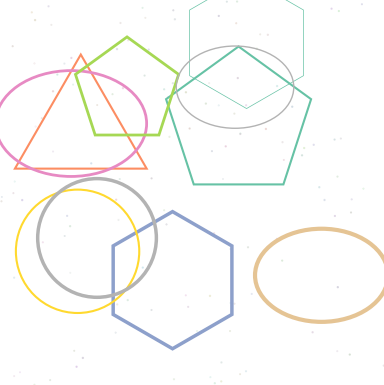[{"shape": "hexagon", "thickness": 0.5, "radius": 0.85, "center": [0.64, 0.889]}, {"shape": "pentagon", "thickness": 1.5, "radius": 0.99, "center": [0.62, 0.681]}, {"shape": "triangle", "thickness": 1.5, "radius": 0.99, "center": [0.21, 0.661]}, {"shape": "hexagon", "thickness": 2.5, "radius": 0.89, "center": [0.448, 0.272]}, {"shape": "oval", "thickness": 2, "radius": 0.98, "center": [0.184, 0.679]}, {"shape": "pentagon", "thickness": 2, "radius": 0.7, "center": [0.33, 0.763]}, {"shape": "circle", "thickness": 1.5, "radius": 0.8, "center": [0.201, 0.347]}, {"shape": "oval", "thickness": 3, "radius": 0.86, "center": [0.835, 0.285]}, {"shape": "circle", "thickness": 2.5, "radius": 0.77, "center": [0.252, 0.382]}, {"shape": "oval", "thickness": 1, "radius": 0.76, "center": [0.61, 0.774]}]